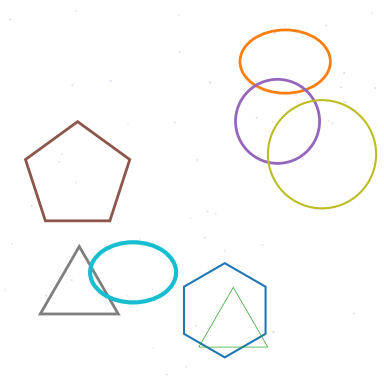[{"shape": "hexagon", "thickness": 1.5, "radius": 0.61, "center": [0.584, 0.194]}, {"shape": "oval", "thickness": 2, "radius": 0.59, "center": [0.741, 0.84]}, {"shape": "triangle", "thickness": 0.5, "radius": 0.52, "center": [0.606, 0.15]}, {"shape": "circle", "thickness": 2, "radius": 0.55, "center": [0.721, 0.685]}, {"shape": "pentagon", "thickness": 2, "radius": 0.71, "center": [0.202, 0.542]}, {"shape": "triangle", "thickness": 2, "radius": 0.58, "center": [0.206, 0.243]}, {"shape": "circle", "thickness": 1.5, "radius": 0.7, "center": [0.836, 0.599]}, {"shape": "oval", "thickness": 3, "radius": 0.56, "center": [0.346, 0.293]}]